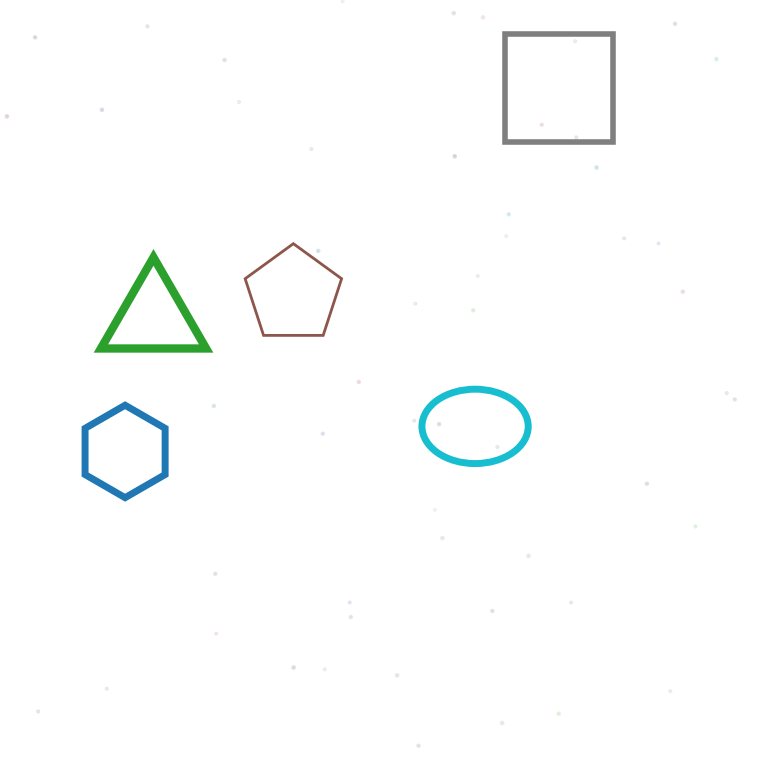[{"shape": "hexagon", "thickness": 2.5, "radius": 0.3, "center": [0.162, 0.414]}, {"shape": "triangle", "thickness": 3, "radius": 0.39, "center": [0.199, 0.587]}, {"shape": "pentagon", "thickness": 1, "radius": 0.33, "center": [0.381, 0.618]}, {"shape": "square", "thickness": 2, "radius": 0.35, "center": [0.726, 0.886]}, {"shape": "oval", "thickness": 2.5, "radius": 0.35, "center": [0.617, 0.446]}]